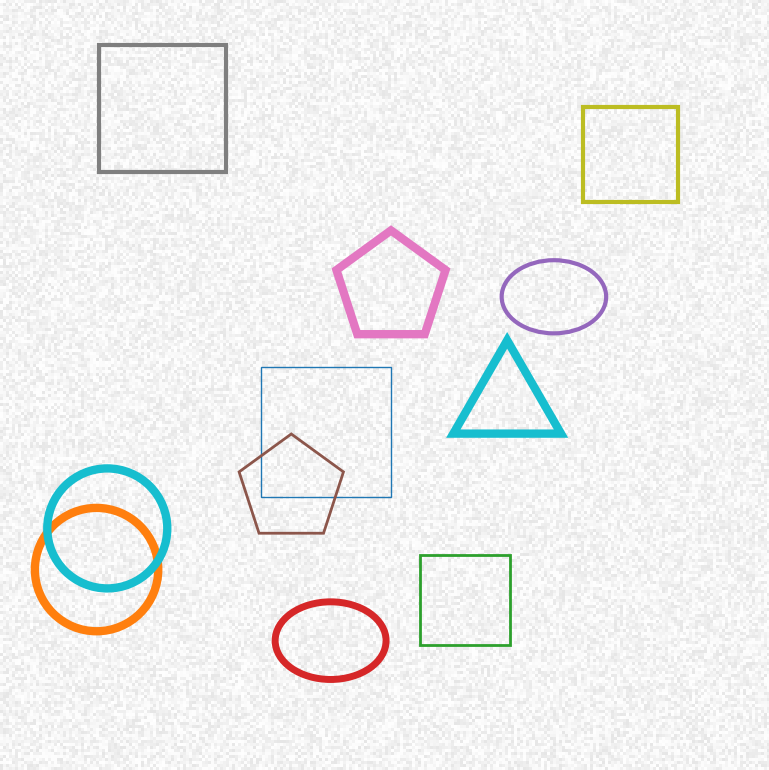[{"shape": "square", "thickness": 0.5, "radius": 0.42, "center": [0.424, 0.439]}, {"shape": "circle", "thickness": 3, "radius": 0.4, "center": [0.125, 0.26]}, {"shape": "square", "thickness": 1, "radius": 0.29, "center": [0.604, 0.221]}, {"shape": "oval", "thickness": 2.5, "radius": 0.36, "center": [0.429, 0.168]}, {"shape": "oval", "thickness": 1.5, "radius": 0.34, "center": [0.719, 0.615]}, {"shape": "pentagon", "thickness": 1, "radius": 0.36, "center": [0.378, 0.365]}, {"shape": "pentagon", "thickness": 3, "radius": 0.37, "center": [0.508, 0.626]}, {"shape": "square", "thickness": 1.5, "radius": 0.41, "center": [0.211, 0.859]}, {"shape": "square", "thickness": 1.5, "radius": 0.31, "center": [0.819, 0.8]}, {"shape": "circle", "thickness": 3, "radius": 0.39, "center": [0.139, 0.314]}, {"shape": "triangle", "thickness": 3, "radius": 0.4, "center": [0.659, 0.477]}]